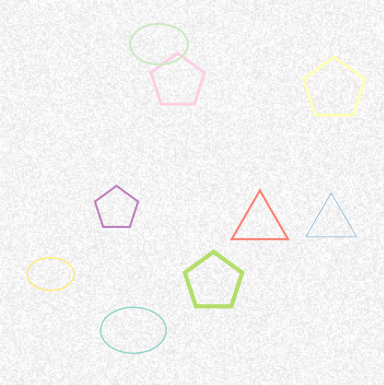[{"shape": "oval", "thickness": 1, "radius": 0.43, "center": [0.346, 0.142]}, {"shape": "pentagon", "thickness": 2, "radius": 0.42, "center": [0.868, 0.769]}, {"shape": "triangle", "thickness": 1.5, "radius": 0.42, "center": [0.675, 0.421]}, {"shape": "triangle", "thickness": 0.5, "radius": 0.38, "center": [0.86, 0.423]}, {"shape": "pentagon", "thickness": 3, "radius": 0.39, "center": [0.555, 0.268]}, {"shape": "pentagon", "thickness": 2, "radius": 0.37, "center": [0.462, 0.789]}, {"shape": "pentagon", "thickness": 1.5, "radius": 0.29, "center": [0.303, 0.458]}, {"shape": "oval", "thickness": 1.5, "radius": 0.38, "center": [0.413, 0.885]}, {"shape": "oval", "thickness": 1, "radius": 0.3, "center": [0.131, 0.288]}]